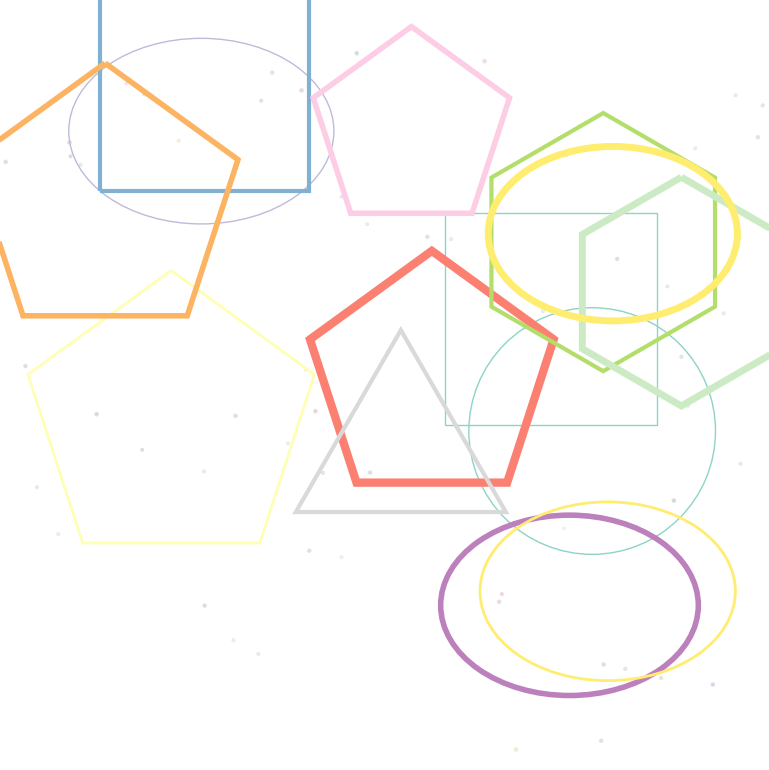[{"shape": "square", "thickness": 0.5, "radius": 0.69, "center": [0.715, 0.586]}, {"shape": "circle", "thickness": 0.5, "radius": 0.8, "center": [0.769, 0.44]}, {"shape": "pentagon", "thickness": 1, "radius": 0.98, "center": [0.222, 0.453]}, {"shape": "oval", "thickness": 0.5, "radius": 0.86, "center": [0.261, 0.83]}, {"shape": "pentagon", "thickness": 3, "radius": 0.83, "center": [0.561, 0.508]}, {"shape": "square", "thickness": 1.5, "radius": 0.68, "center": [0.266, 0.887]}, {"shape": "pentagon", "thickness": 2, "radius": 0.91, "center": [0.137, 0.737]}, {"shape": "hexagon", "thickness": 1.5, "radius": 0.84, "center": [0.783, 0.686]}, {"shape": "pentagon", "thickness": 2, "radius": 0.67, "center": [0.534, 0.831]}, {"shape": "triangle", "thickness": 1.5, "radius": 0.79, "center": [0.521, 0.414]}, {"shape": "oval", "thickness": 2, "radius": 0.84, "center": [0.74, 0.214]}, {"shape": "hexagon", "thickness": 2.5, "radius": 0.74, "center": [0.885, 0.621]}, {"shape": "oval", "thickness": 1, "radius": 0.83, "center": [0.789, 0.232]}, {"shape": "oval", "thickness": 2.5, "radius": 0.81, "center": [0.796, 0.697]}]